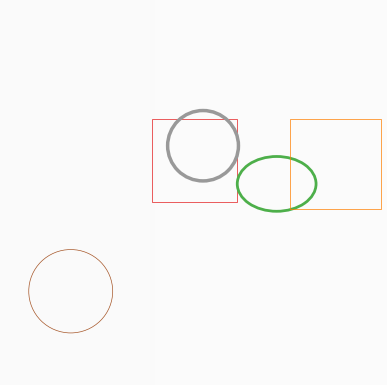[{"shape": "square", "thickness": 0.5, "radius": 0.54, "center": [0.502, 0.583]}, {"shape": "oval", "thickness": 2, "radius": 0.51, "center": [0.714, 0.522]}, {"shape": "square", "thickness": 0.5, "radius": 0.58, "center": [0.865, 0.574]}, {"shape": "circle", "thickness": 0.5, "radius": 0.54, "center": [0.182, 0.244]}, {"shape": "circle", "thickness": 2.5, "radius": 0.46, "center": [0.524, 0.621]}]